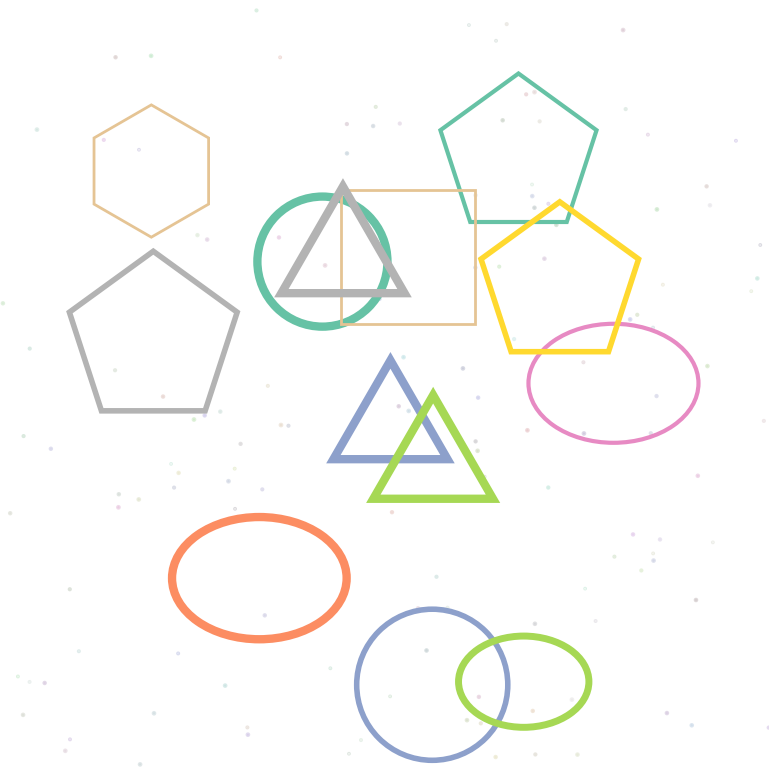[{"shape": "circle", "thickness": 3, "radius": 0.42, "center": [0.419, 0.66]}, {"shape": "pentagon", "thickness": 1.5, "radius": 0.53, "center": [0.673, 0.798]}, {"shape": "oval", "thickness": 3, "radius": 0.57, "center": [0.337, 0.249]}, {"shape": "circle", "thickness": 2, "radius": 0.49, "center": [0.561, 0.111]}, {"shape": "triangle", "thickness": 3, "radius": 0.43, "center": [0.507, 0.446]}, {"shape": "oval", "thickness": 1.5, "radius": 0.55, "center": [0.797, 0.502]}, {"shape": "oval", "thickness": 2.5, "radius": 0.42, "center": [0.68, 0.115]}, {"shape": "triangle", "thickness": 3, "radius": 0.45, "center": [0.563, 0.397]}, {"shape": "pentagon", "thickness": 2, "radius": 0.54, "center": [0.727, 0.63]}, {"shape": "square", "thickness": 1, "radius": 0.43, "center": [0.53, 0.666]}, {"shape": "hexagon", "thickness": 1, "radius": 0.43, "center": [0.197, 0.778]}, {"shape": "pentagon", "thickness": 2, "radius": 0.57, "center": [0.199, 0.559]}, {"shape": "triangle", "thickness": 3, "radius": 0.46, "center": [0.445, 0.665]}]